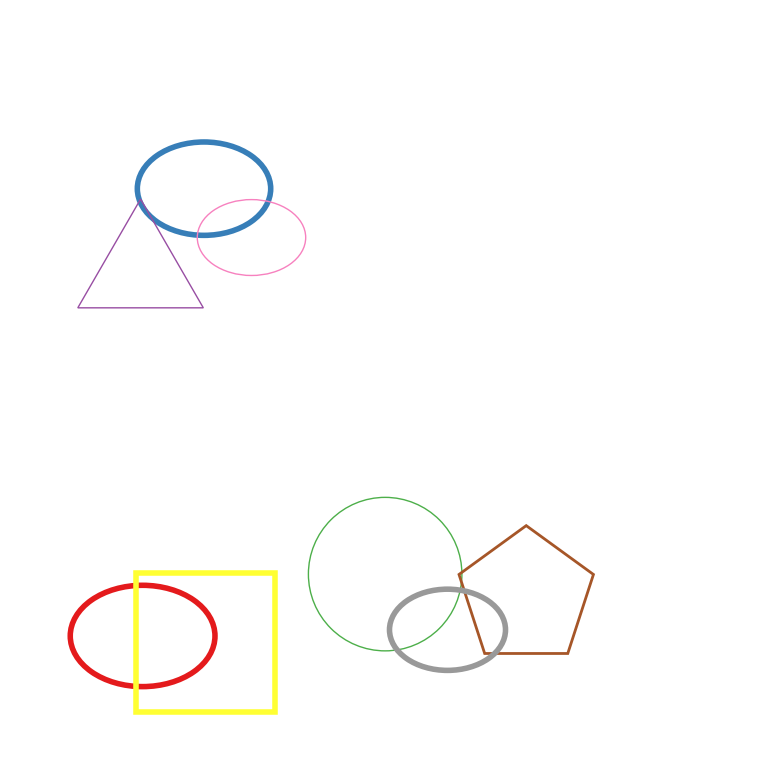[{"shape": "oval", "thickness": 2, "radius": 0.47, "center": [0.185, 0.174]}, {"shape": "oval", "thickness": 2, "radius": 0.43, "center": [0.265, 0.755]}, {"shape": "circle", "thickness": 0.5, "radius": 0.5, "center": [0.5, 0.254]}, {"shape": "triangle", "thickness": 0.5, "radius": 0.47, "center": [0.183, 0.647]}, {"shape": "square", "thickness": 2, "radius": 0.45, "center": [0.267, 0.165]}, {"shape": "pentagon", "thickness": 1, "radius": 0.46, "center": [0.683, 0.226]}, {"shape": "oval", "thickness": 0.5, "radius": 0.35, "center": [0.327, 0.692]}, {"shape": "oval", "thickness": 2, "radius": 0.38, "center": [0.581, 0.182]}]